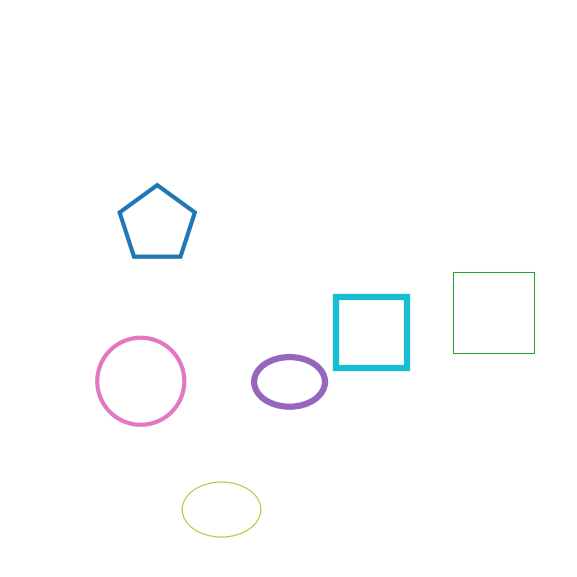[{"shape": "pentagon", "thickness": 2, "radius": 0.34, "center": [0.272, 0.61]}, {"shape": "square", "thickness": 0.5, "radius": 0.35, "center": [0.854, 0.458]}, {"shape": "oval", "thickness": 3, "radius": 0.31, "center": [0.501, 0.338]}, {"shape": "circle", "thickness": 2, "radius": 0.38, "center": [0.244, 0.339]}, {"shape": "oval", "thickness": 0.5, "radius": 0.34, "center": [0.384, 0.117]}, {"shape": "square", "thickness": 3, "radius": 0.31, "center": [0.643, 0.423]}]